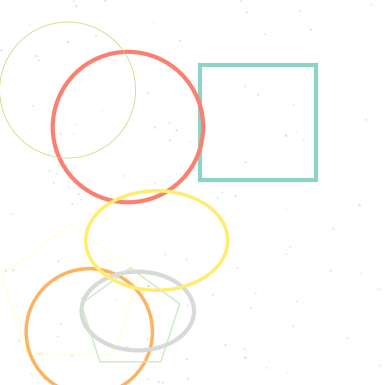[{"shape": "square", "thickness": 3, "radius": 0.75, "center": [0.67, 0.682]}, {"shape": "pentagon", "thickness": 0.5, "radius": 0.94, "center": [0.184, 0.23]}, {"shape": "circle", "thickness": 3, "radius": 0.98, "center": [0.332, 0.67]}, {"shape": "circle", "thickness": 2.5, "radius": 0.82, "center": [0.232, 0.138]}, {"shape": "circle", "thickness": 0.5, "radius": 0.88, "center": [0.176, 0.766]}, {"shape": "oval", "thickness": 3, "radius": 0.73, "center": [0.358, 0.192]}, {"shape": "pentagon", "thickness": 1, "radius": 0.67, "center": [0.339, 0.169]}, {"shape": "oval", "thickness": 2.5, "radius": 0.92, "center": [0.407, 0.375]}]